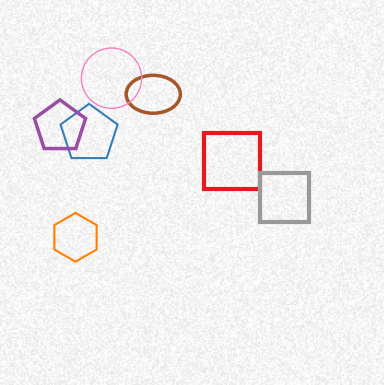[{"shape": "square", "thickness": 3, "radius": 0.36, "center": [0.604, 0.581]}, {"shape": "pentagon", "thickness": 1.5, "radius": 0.39, "center": [0.231, 0.652]}, {"shape": "pentagon", "thickness": 2.5, "radius": 0.35, "center": [0.156, 0.671]}, {"shape": "hexagon", "thickness": 1.5, "radius": 0.32, "center": [0.196, 0.384]}, {"shape": "oval", "thickness": 2.5, "radius": 0.35, "center": [0.398, 0.755]}, {"shape": "circle", "thickness": 1, "radius": 0.39, "center": [0.29, 0.797]}, {"shape": "square", "thickness": 3, "radius": 0.32, "center": [0.739, 0.488]}]